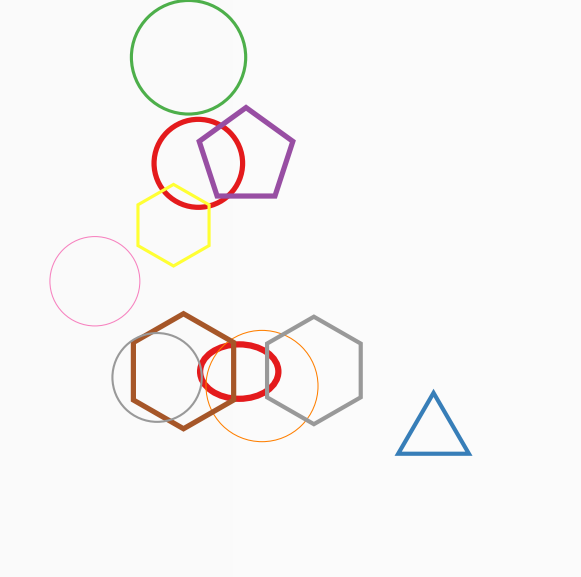[{"shape": "oval", "thickness": 3, "radius": 0.34, "center": [0.412, 0.356]}, {"shape": "circle", "thickness": 2.5, "radius": 0.38, "center": [0.341, 0.716]}, {"shape": "triangle", "thickness": 2, "radius": 0.35, "center": [0.746, 0.249]}, {"shape": "circle", "thickness": 1.5, "radius": 0.49, "center": [0.324, 0.9]}, {"shape": "pentagon", "thickness": 2.5, "radius": 0.42, "center": [0.423, 0.728]}, {"shape": "circle", "thickness": 0.5, "radius": 0.48, "center": [0.451, 0.331]}, {"shape": "hexagon", "thickness": 1.5, "radius": 0.35, "center": [0.299, 0.609]}, {"shape": "hexagon", "thickness": 2.5, "radius": 0.5, "center": [0.316, 0.356]}, {"shape": "circle", "thickness": 0.5, "radius": 0.39, "center": [0.163, 0.512]}, {"shape": "circle", "thickness": 1, "radius": 0.38, "center": [0.27, 0.346]}, {"shape": "hexagon", "thickness": 2, "radius": 0.47, "center": [0.54, 0.358]}]